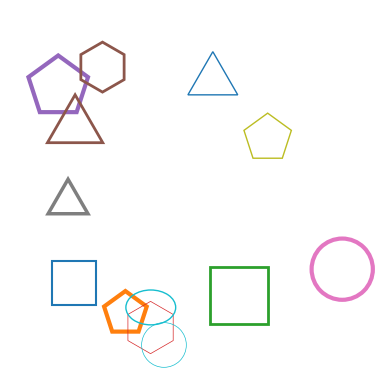[{"shape": "triangle", "thickness": 1, "radius": 0.37, "center": [0.553, 0.791]}, {"shape": "square", "thickness": 1.5, "radius": 0.29, "center": [0.192, 0.265]}, {"shape": "pentagon", "thickness": 3, "radius": 0.29, "center": [0.326, 0.186]}, {"shape": "square", "thickness": 2, "radius": 0.37, "center": [0.621, 0.233]}, {"shape": "hexagon", "thickness": 0.5, "radius": 0.34, "center": [0.391, 0.149]}, {"shape": "pentagon", "thickness": 3, "radius": 0.41, "center": [0.151, 0.775]}, {"shape": "triangle", "thickness": 2, "radius": 0.41, "center": [0.195, 0.671]}, {"shape": "hexagon", "thickness": 2, "radius": 0.32, "center": [0.266, 0.826]}, {"shape": "circle", "thickness": 3, "radius": 0.4, "center": [0.889, 0.301]}, {"shape": "triangle", "thickness": 2.5, "radius": 0.3, "center": [0.177, 0.475]}, {"shape": "pentagon", "thickness": 1, "radius": 0.32, "center": [0.695, 0.641]}, {"shape": "oval", "thickness": 1, "radius": 0.32, "center": [0.392, 0.201]}, {"shape": "circle", "thickness": 0.5, "radius": 0.29, "center": [0.426, 0.104]}]